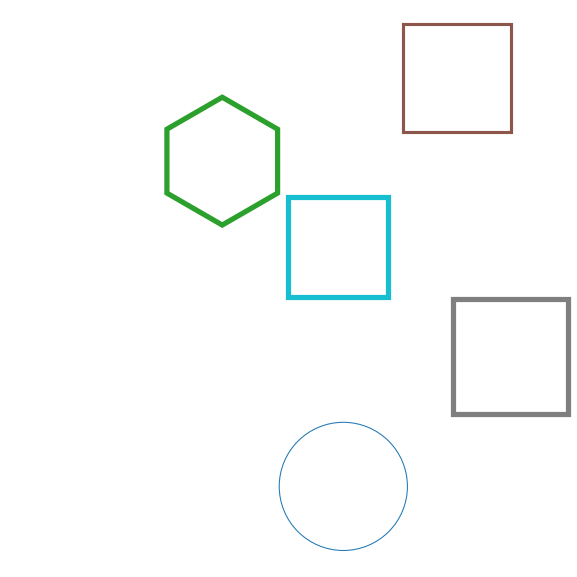[{"shape": "circle", "thickness": 0.5, "radius": 0.55, "center": [0.595, 0.157]}, {"shape": "hexagon", "thickness": 2.5, "radius": 0.55, "center": [0.385, 0.72]}, {"shape": "square", "thickness": 1.5, "radius": 0.47, "center": [0.791, 0.864]}, {"shape": "square", "thickness": 2.5, "radius": 0.5, "center": [0.884, 0.381]}, {"shape": "square", "thickness": 2.5, "radius": 0.43, "center": [0.585, 0.571]}]